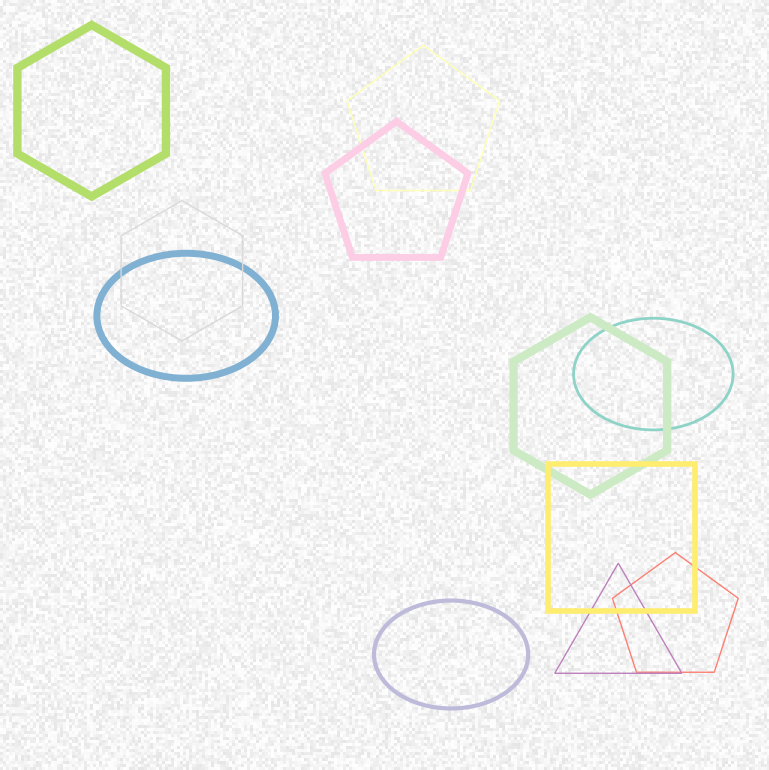[{"shape": "oval", "thickness": 1, "radius": 0.52, "center": [0.848, 0.514]}, {"shape": "pentagon", "thickness": 0.5, "radius": 0.52, "center": [0.55, 0.837]}, {"shape": "oval", "thickness": 1.5, "radius": 0.5, "center": [0.586, 0.15]}, {"shape": "pentagon", "thickness": 0.5, "radius": 0.43, "center": [0.877, 0.196]}, {"shape": "oval", "thickness": 2.5, "radius": 0.58, "center": [0.242, 0.59]}, {"shape": "hexagon", "thickness": 3, "radius": 0.56, "center": [0.119, 0.856]}, {"shape": "pentagon", "thickness": 2.5, "radius": 0.49, "center": [0.515, 0.745]}, {"shape": "hexagon", "thickness": 0.5, "radius": 0.46, "center": [0.236, 0.648]}, {"shape": "triangle", "thickness": 0.5, "radius": 0.48, "center": [0.803, 0.173]}, {"shape": "hexagon", "thickness": 3, "radius": 0.58, "center": [0.767, 0.473]}, {"shape": "square", "thickness": 2, "radius": 0.48, "center": [0.807, 0.302]}]